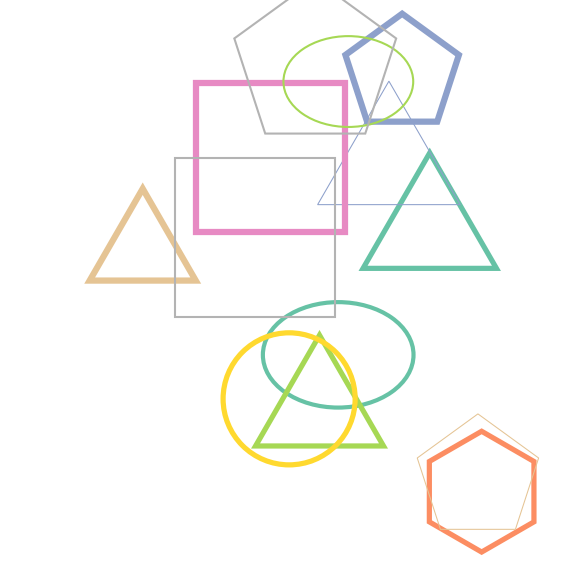[{"shape": "oval", "thickness": 2, "radius": 0.65, "center": [0.586, 0.385]}, {"shape": "triangle", "thickness": 2.5, "radius": 0.67, "center": [0.744, 0.601]}, {"shape": "hexagon", "thickness": 2.5, "radius": 0.52, "center": [0.834, 0.148]}, {"shape": "pentagon", "thickness": 3, "radius": 0.52, "center": [0.696, 0.872]}, {"shape": "triangle", "thickness": 0.5, "radius": 0.71, "center": [0.673, 0.716]}, {"shape": "square", "thickness": 3, "radius": 0.65, "center": [0.469, 0.726]}, {"shape": "triangle", "thickness": 2.5, "radius": 0.64, "center": [0.553, 0.291]}, {"shape": "oval", "thickness": 1, "radius": 0.56, "center": [0.603, 0.858]}, {"shape": "circle", "thickness": 2.5, "radius": 0.57, "center": [0.501, 0.309]}, {"shape": "triangle", "thickness": 3, "radius": 0.53, "center": [0.247, 0.566]}, {"shape": "pentagon", "thickness": 0.5, "radius": 0.55, "center": [0.828, 0.172]}, {"shape": "pentagon", "thickness": 1, "radius": 0.74, "center": [0.546, 0.887]}, {"shape": "square", "thickness": 1, "radius": 0.69, "center": [0.442, 0.588]}]